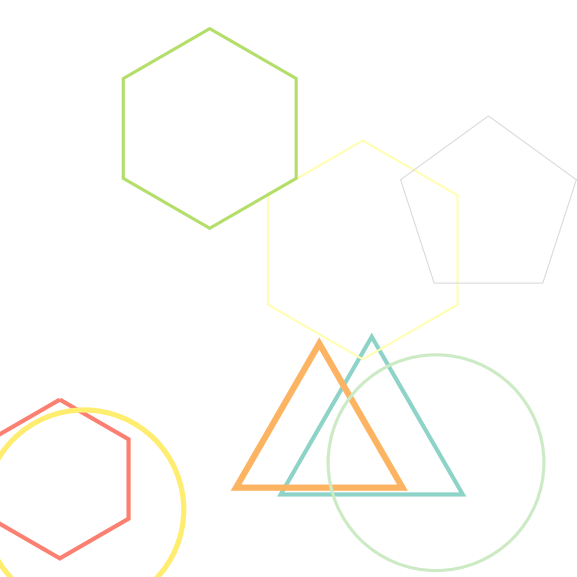[{"shape": "triangle", "thickness": 2, "radius": 0.91, "center": [0.644, 0.234]}, {"shape": "hexagon", "thickness": 1, "radius": 0.95, "center": [0.628, 0.566]}, {"shape": "hexagon", "thickness": 2, "radius": 0.69, "center": [0.104, 0.17]}, {"shape": "triangle", "thickness": 3, "radius": 0.83, "center": [0.553, 0.238]}, {"shape": "hexagon", "thickness": 1.5, "radius": 0.86, "center": [0.363, 0.777]}, {"shape": "pentagon", "thickness": 0.5, "radius": 0.8, "center": [0.846, 0.638]}, {"shape": "circle", "thickness": 1.5, "radius": 0.93, "center": [0.755, 0.198]}, {"shape": "circle", "thickness": 2.5, "radius": 0.86, "center": [0.145, 0.117]}]